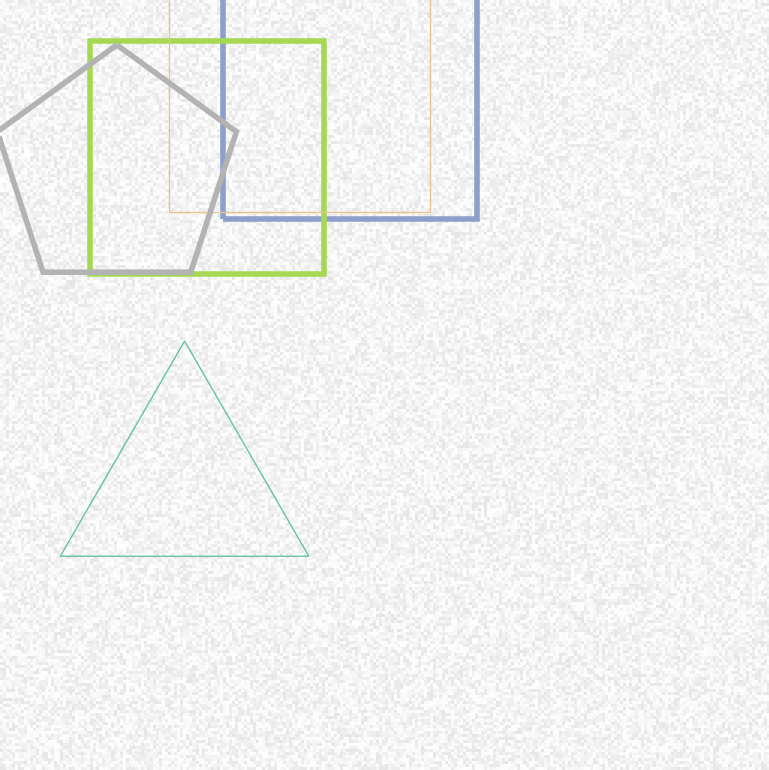[{"shape": "triangle", "thickness": 0.5, "radius": 0.93, "center": [0.24, 0.371]}, {"shape": "square", "thickness": 2, "radius": 0.83, "center": [0.455, 0.881]}, {"shape": "square", "thickness": 2, "radius": 0.76, "center": [0.269, 0.796]}, {"shape": "square", "thickness": 0.5, "radius": 0.85, "center": [0.389, 0.894]}, {"shape": "pentagon", "thickness": 2, "radius": 0.82, "center": [0.152, 0.779]}]